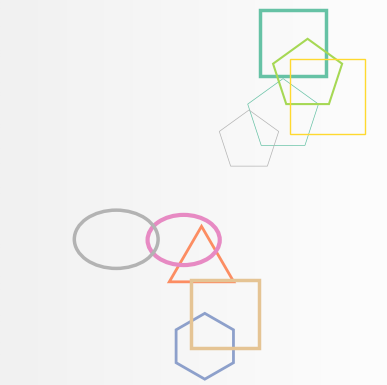[{"shape": "pentagon", "thickness": 0.5, "radius": 0.48, "center": [0.731, 0.7]}, {"shape": "square", "thickness": 2.5, "radius": 0.43, "center": [0.756, 0.888]}, {"shape": "triangle", "thickness": 2, "radius": 0.48, "center": [0.52, 0.316]}, {"shape": "hexagon", "thickness": 2, "radius": 0.43, "center": [0.528, 0.101]}, {"shape": "oval", "thickness": 3, "radius": 0.47, "center": [0.474, 0.377]}, {"shape": "pentagon", "thickness": 1.5, "radius": 0.47, "center": [0.794, 0.805]}, {"shape": "square", "thickness": 1, "radius": 0.48, "center": [0.845, 0.749]}, {"shape": "square", "thickness": 2.5, "radius": 0.44, "center": [0.581, 0.184]}, {"shape": "oval", "thickness": 2.5, "radius": 0.54, "center": [0.3, 0.378]}, {"shape": "pentagon", "thickness": 0.5, "radius": 0.4, "center": [0.643, 0.634]}]